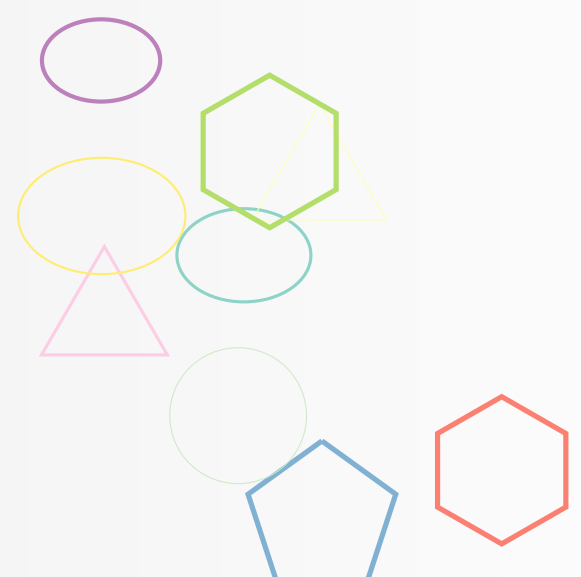[{"shape": "oval", "thickness": 1.5, "radius": 0.58, "center": [0.42, 0.557]}, {"shape": "triangle", "thickness": 0.5, "radius": 0.67, "center": [0.549, 0.685]}, {"shape": "hexagon", "thickness": 2.5, "radius": 0.64, "center": [0.863, 0.185]}, {"shape": "pentagon", "thickness": 2.5, "radius": 0.67, "center": [0.554, 0.102]}, {"shape": "hexagon", "thickness": 2.5, "radius": 0.66, "center": [0.464, 0.737]}, {"shape": "triangle", "thickness": 1.5, "radius": 0.63, "center": [0.18, 0.447]}, {"shape": "oval", "thickness": 2, "radius": 0.51, "center": [0.174, 0.894]}, {"shape": "circle", "thickness": 0.5, "radius": 0.59, "center": [0.41, 0.279]}, {"shape": "oval", "thickness": 1, "radius": 0.72, "center": [0.175, 0.625]}]